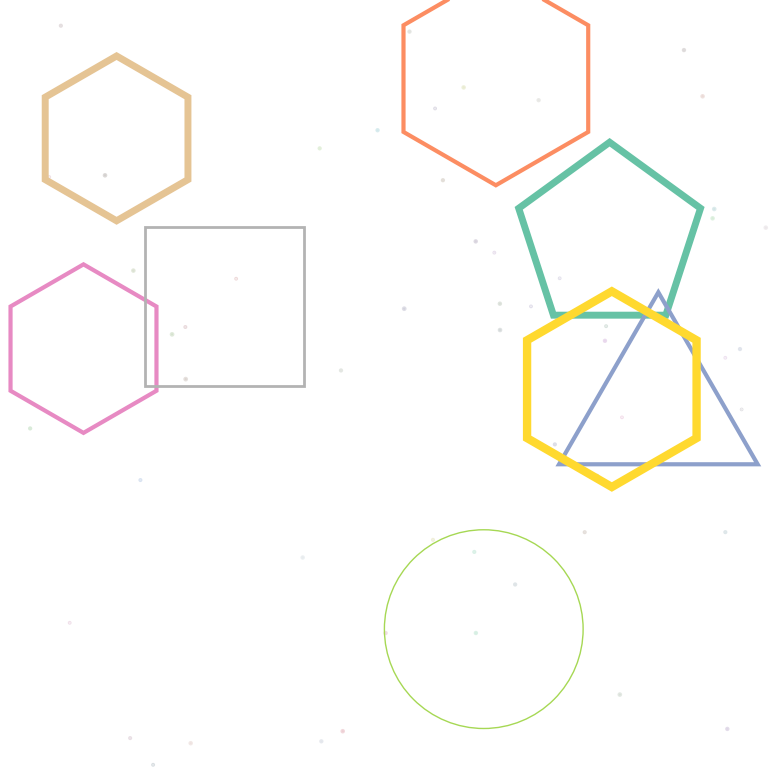[{"shape": "pentagon", "thickness": 2.5, "radius": 0.62, "center": [0.792, 0.691]}, {"shape": "hexagon", "thickness": 1.5, "radius": 0.69, "center": [0.644, 0.898]}, {"shape": "triangle", "thickness": 1.5, "radius": 0.74, "center": [0.855, 0.471]}, {"shape": "hexagon", "thickness": 1.5, "radius": 0.55, "center": [0.108, 0.547]}, {"shape": "circle", "thickness": 0.5, "radius": 0.65, "center": [0.628, 0.183]}, {"shape": "hexagon", "thickness": 3, "radius": 0.64, "center": [0.795, 0.495]}, {"shape": "hexagon", "thickness": 2.5, "radius": 0.54, "center": [0.151, 0.82]}, {"shape": "square", "thickness": 1, "radius": 0.52, "center": [0.291, 0.602]}]